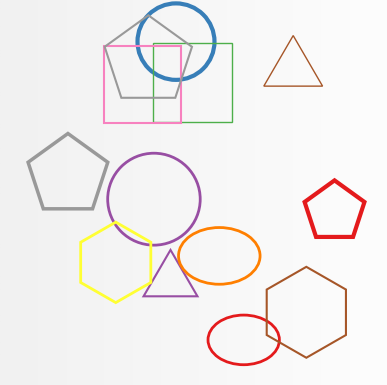[{"shape": "oval", "thickness": 2, "radius": 0.46, "center": [0.629, 0.117]}, {"shape": "pentagon", "thickness": 3, "radius": 0.41, "center": [0.863, 0.45]}, {"shape": "circle", "thickness": 3, "radius": 0.5, "center": [0.454, 0.892]}, {"shape": "square", "thickness": 1, "radius": 0.51, "center": [0.497, 0.785]}, {"shape": "circle", "thickness": 2, "radius": 0.6, "center": [0.397, 0.483]}, {"shape": "triangle", "thickness": 1.5, "radius": 0.4, "center": [0.44, 0.271]}, {"shape": "oval", "thickness": 2, "radius": 0.53, "center": [0.566, 0.335]}, {"shape": "hexagon", "thickness": 2, "radius": 0.52, "center": [0.299, 0.319]}, {"shape": "triangle", "thickness": 1, "radius": 0.44, "center": [0.757, 0.82]}, {"shape": "hexagon", "thickness": 1.5, "radius": 0.59, "center": [0.791, 0.189]}, {"shape": "square", "thickness": 1.5, "radius": 0.5, "center": [0.367, 0.781]}, {"shape": "pentagon", "thickness": 2.5, "radius": 0.54, "center": [0.175, 0.545]}, {"shape": "pentagon", "thickness": 1.5, "radius": 0.59, "center": [0.383, 0.842]}]